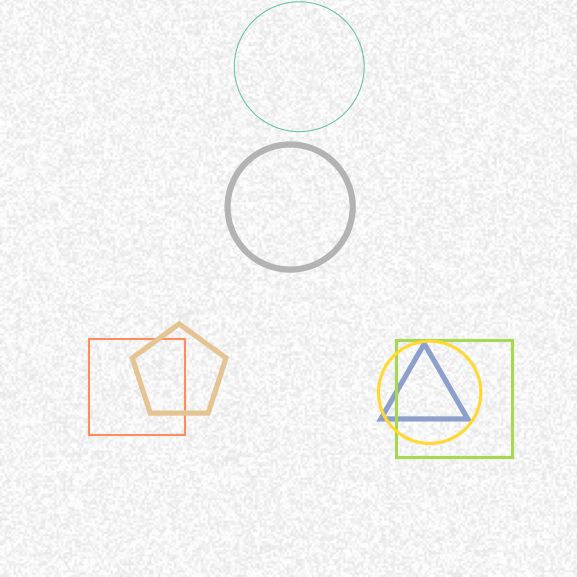[{"shape": "circle", "thickness": 0.5, "radius": 0.56, "center": [0.518, 0.884]}, {"shape": "square", "thickness": 1, "radius": 0.42, "center": [0.237, 0.329]}, {"shape": "triangle", "thickness": 2.5, "radius": 0.43, "center": [0.735, 0.317]}, {"shape": "square", "thickness": 1.5, "radius": 0.5, "center": [0.786, 0.309]}, {"shape": "circle", "thickness": 1.5, "radius": 0.44, "center": [0.744, 0.32]}, {"shape": "pentagon", "thickness": 2.5, "radius": 0.43, "center": [0.31, 0.353]}, {"shape": "circle", "thickness": 3, "radius": 0.54, "center": [0.502, 0.641]}]